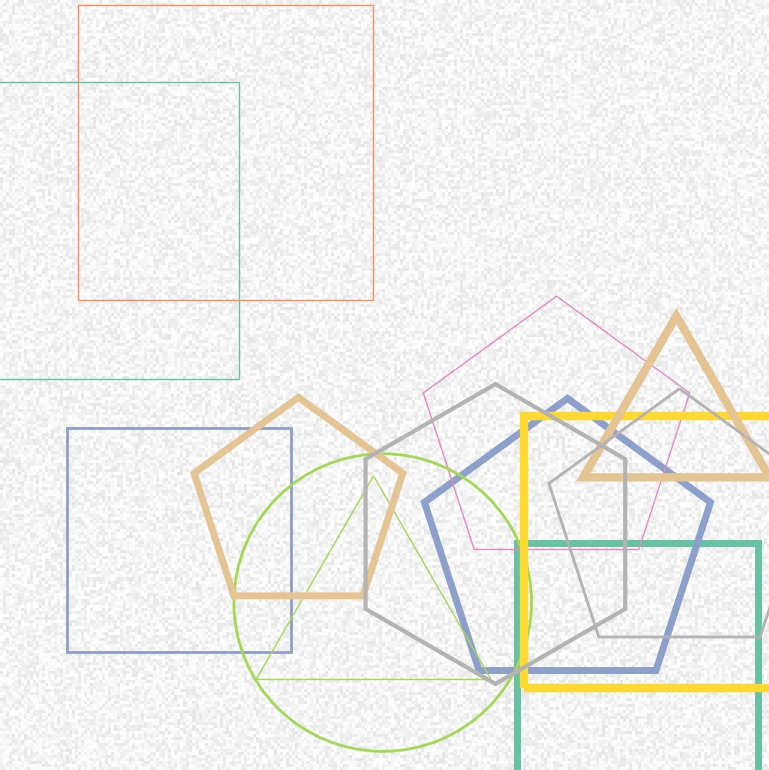[{"shape": "square", "thickness": 2.5, "radius": 0.78, "center": [0.828, 0.138]}, {"shape": "square", "thickness": 0.5, "radius": 0.96, "center": [0.117, 0.701]}, {"shape": "square", "thickness": 0.5, "radius": 0.96, "center": [0.293, 0.802]}, {"shape": "pentagon", "thickness": 2.5, "radius": 0.98, "center": [0.737, 0.287]}, {"shape": "square", "thickness": 1, "radius": 0.73, "center": [0.233, 0.299]}, {"shape": "pentagon", "thickness": 0.5, "radius": 0.91, "center": [0.723, 0.433]}, {"shape": "circle", "thickness": 1, "radius": 0.97, "center": [0.497, 0.217]}, {"shape": "triangle", "thickness": 0.5, "radius": 0.88, "center": [0.485, 0.206]}, {"shape": "square", "thickness": 3, "radius": 0.88, "center": [0.858, 0.284]}, {"shape": "triangle", "thickness": 3, "radius": 0.7, "center": [0.878, 0.45]}, {"shape": "pentagon", "thickness": 2.5, "radius": 0.71, "center": [0.388, 0.341]}, {"shape": "pentagon", "thickness": 1, "radius": 0.89, "center": [0.882, 0.317]}, {"shape": "hexagon", "thickness": 1.5, "radius": 0.97, "center": [0.643, 0.306]}]